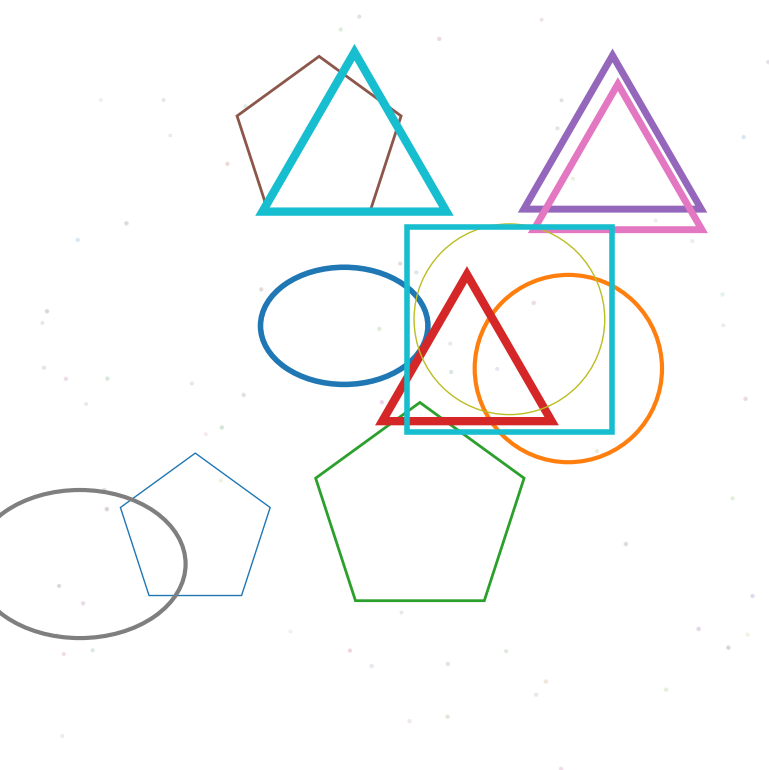[{"shape": "oval", "thickness": 2, "radius": 0.54, "center": [0.447, 0.577]}, {"shape": "pentagon", "thickness": 0.5, "radius": 0.51, "center": [0.254, 0.309]}, {"shape": "circle", "thickness": 1.5, "radius": 0.61, "center": [0.738, 0.521]}, {"shape": "pentagon", "thickness": 1, "radius": 0.71, "center": [0.545, 0.335]}, {"shape": "triangle", "thickness": 3, "radius": 0.64, "center": [0.606, 0.517]}, {"shape": "triangle", "thickness": 2.5, "radius": 0.67, "center": [0.796, 0.795]}, {"shape": "pentagon", "thickness": 1, "radius": 0.56, "center": [0.414, 0.815]}, {"shape": "triangle", "thickness": 2.5, "radius": 0.63, "center": [0.802, 0.765]}, {"shape": "oval", "thickness": 1.5, "radius": 0.69, "center": [0.104, 0.267]}, {"shape": "circle", "thickness": 0.5, "radius": 0.62, "center": [0.662, 0.585]}, {"shape": "triangle", "thickness": 3, "radius": 0.69, "center": [0.46, 0.794]}, {"shape": "square", "thickness": 2, "radius": 0.66, "center": [0.662, 0.572]}]